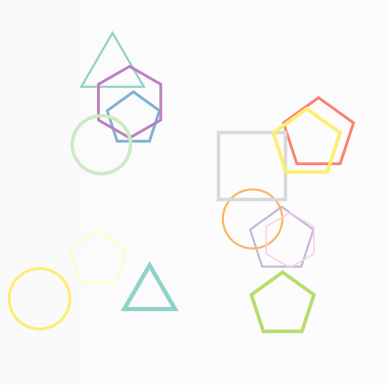[{"shape": "triangle", "thickness": 1.5, "radius": 0.47, "center": [0.29, 0.821]}, {"shape": "triangle", "thickness": 3, "radius": 0.38, "center": [0.386, 0.235]}, {"shape": "pentagon", "thickness": 1, "radius": 0.38, "center": [0.253, 0.326]}, {"shape": "pentagon", "thickness": 1.5, "radius": 0.43, "center": [0.727, 0.377]}, {"shape": "pentagon", "thickness": 2, "radius": 0.47, "center": [0.822, 0.651]}, {"shape": "pentagon", "thickness": 2, "radius": 0.35, "center": [0.344, 0.691]}, {"shape": "circle", "thickness": 1.5, "radius": 0.38, "center": [0.652, 0.431]}, {"shape": "pentagon", "thickness": 2.5, "radius": 0.42, "center": [0.729, 0.208]}, {"shape": "hexagon", "thickness": 1, "radius": 0.36, "center": [0.748, 0.376]}, {"shape": "square", "thickness": 2.5, "radius": 0.43, "center": [0.649, 0.57]}, {"shape": "hexagon", "thickness": 2, "radius": 0.46, "center": [0.334, 0.735]}, {"shape": "circle", "thickness": 2.5, "radius": 0.38, "center": [0.262, 0.624]}, {"shape": "circle", "thickness": 2, "radius": 0.39, "center": [0.102, 0.224]}, {"shape": "pentagon", "thickness": 2.5, "radius": 0.45, "center": [0.791, 0.627]}]